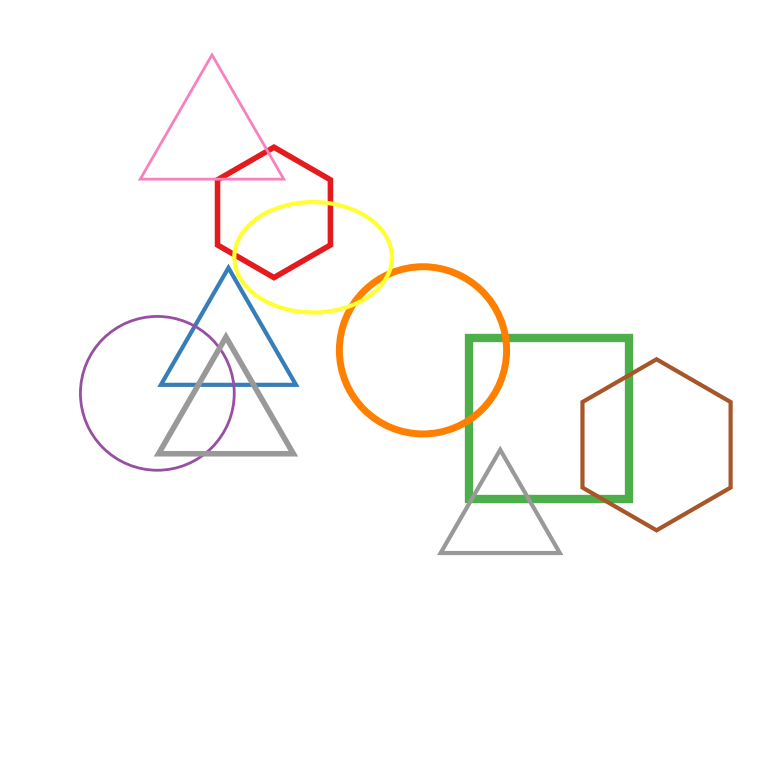[{"shape": "hexagon", "thickness": 2, "radius": 0.42, "center": [0.356, 0.724]}, {"shape": "triangle", "thickness": 1.5, "radius": 0.51, "center": [0.297, 0.551]}, {"shape": "square", "thickness": 3, "radius": 0.52, "center": [0.713, 0.456]}, {"shape": "circle", "thickness": 1, "radius": 0.5, "center": [0.204, 0.489]}, {"shape": "circle", "thickness": 2.5, "radius": 0.54, "center": [0.549, 0.545]}, {"shape": "oval", "thickness": 1.5, "radius": 0.51, "center": [0.407, 0.666]}, {"shape": "hexagon", "thickness": 1.5, "radius": 0.56, "center": [0.853, 0.422]}, {"shape": "triangle", "thickness": 1, "radius": 0.54, "center": [0.275, 0.821]}, {"shape": "triangle", "thickness": 1.5, "radius": 0.45, "center": [0.65, 0.326]}, {"shape": "triangle", "thickness": 2, "radius": 0.51, "center": [0.293, 0.461]}]